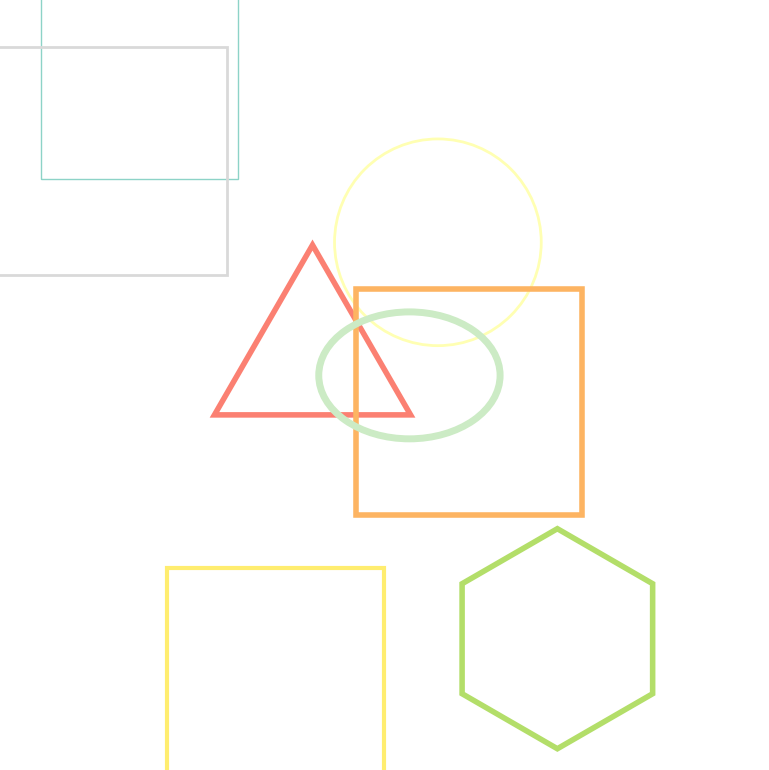[{"shape": "square", "thickness": 0.5, "radius": 0.64, "center": [0.181, 0.896]}, {"shape": "circle", "thickness": 1, "radius": 0.67, "center": [0.569, 0.685]}, {"shape": "triangle", "thickness": 2, "radius": 0.74, "center": [0.406, 0.535]}, {"shape": "square", "thickness": 2, "radius": 0.73, "center": [0.609, 0.478]}, {"shape": "hexagon", "thickness": 2, "radius": 0.71, "center": [0.724, 0.17]}, {"shape": "square", "thickness": 1, "radius": 0.74, "center": [0.147, 0.791]}, {"shape": "oval", "thickness": 2.5, "radius": 0.59, "center": [0.532, 0.513]}, {"shape": "square", "thickness": 1.5, "radius": 0.7, "center": [0.358, 0.121]}]